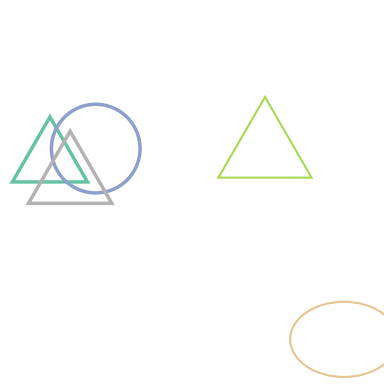[{"shape": "triangle", "thickness": 2.5, "radius": 0.56, "center": [0.13, 0.584]}, {"shape": "circle", "thickness": 2.5, "radius": 0.58, "center": [0.249, 0.614]}, {"shape": "triangle", "thickness": 1.5, "radius": 0.7, "center": [0.688, 0.608]}, {"shape": "oval", "thickness": 1.5, "radius": 0.7, "center": [0.893, 0.119]}, {"shape": "triangle", "thickness": 2.5, "radius": 0.62, "center": [0.182, 0.534]}]